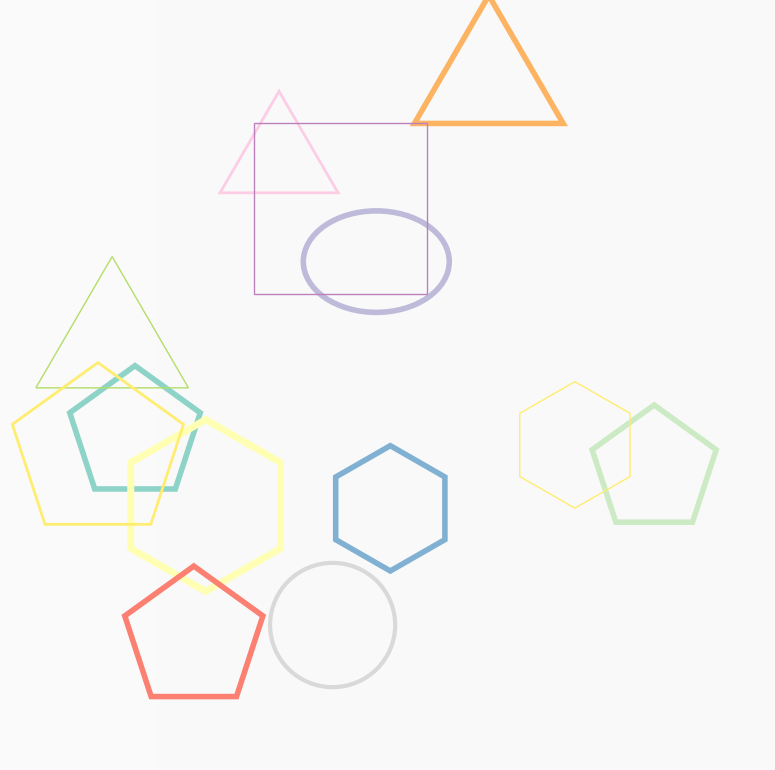[{"shape": "pentagon", "thickness": 2, "radius": 0.44, "center": [0.174, 0.437]}, {"shape": "hexagon", "thickness": 2.5, "radius": 0.56, "center": [0.265, 0.343]}, {"shape": "oval", "thickness": 2, "radius": 0.47, "center": [0.486, 0.66]}, {"shape": "pentagon", "thickness": 2, "radius": 0.47, "center": [0.25, 0.171]}, {"shape": "hexagon", "thickness": 2, "radius": 0.41, "center": [0.504, 0.34]}, {"shape": "triangle", "thickness": 2, "radius": 0.55, "center": [0.631, 0.895]}, {"shape": "triangle", "thickness": 0.5, "radius": 0.57, "center": [0.145, 0.553]}, {"shape": "triangle", "thickness": 1, "radius": 0.44, "center": [0.36, 0.794]}, {"shape": "circle", "thickness": 1.5, "radius": 0.4, "center": [0.429, 0.188]}, {"shape": "square", "thickness": 0.5, "radius": 0.56, "center": [0.439, 0.729]}, {"shape": "pentagon", "thickness": 2, "radius": 0.42, "center": [0.844, 0.39]}, {"shape": "pentagon", "thickness": 1, "radius": 0.58, "center": [0.126, 0.413]}, {"shape": "hexagon", "thickness": 0.5, "radius": 0.41, "center": [0.742, 0.422]}]